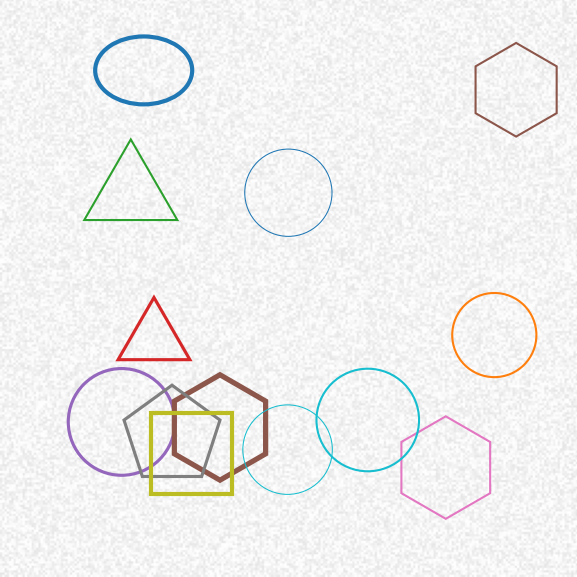[{"shape": "oval", "thickness": 2, "radius": 0.42, "center": [0.249, 0.877]}, {"shape": "circle", "thickness": 0.5, "radius": 0.38, "center": [0.499, 0.665]}, {"shape": "circle", "thickness": 1, "radius": 0.36, "center": [0.856, 0.419]}, {"shape": "triangle", "thickness": 1, "radius": 0.47, "center": [0.226, 0.665]}, {"shape": "triangle", "thickness": 1.5, "radius": 0.36, "center": [0.267, 0.412]}, {"shape": "circle", "thickness": 1.5, "radius": 0.46, "center": [0.211, 0.269]}, {"shape": "hexagon", "thickness": 1, "radius": 0.41, "center": [0.894, 0.844]}, {"shape": "hexagon", "thickness": 2.5, "radius": 0.46, "center": [0.381, 0.259]}, {"shape": "hexagon", "thickness": 1, "radius": 0.44, "center": [0.772, 0.189]}, {"shape": "pentagon", "thickness": 1.5, "radius": 0.44, "center": [0.298, 0.245]}, {"shape": "square", "thickness": 2, "radius": 0.35, "center": [0.331, 0.213]}, {"shape": "circle", "thickness": 1, "radius": 0.44, "center": [0.637, 0.272]}, {"shape": "circle", "thickness": 0.5, "radius": 0.39, "center": [0.498, 0.221]}]